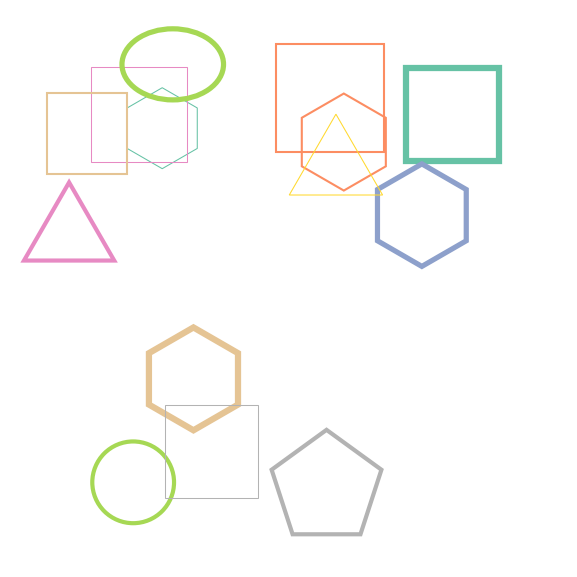[{"shape": "hexagon", "thickness": 0.5, "radius": 0.35, "center": [0.281, 0.777]}, {"shape": "square", "thickness": 3, "radius": 0.4, "center": [0.784, 0.801]}, {"shape": "hexagon", "thickness": 1, "radius": 0.42, "center": [0.595, 0.753]}, {"shape": "square", "thickness": 1, "radius": 0.47, "center": [0.571, 0.83]}, {"shape": "hexagon", "thickness": 2.5, "radius": 0.44, "center": [0.73, 0.627]}, {"shape": "triangle", "thickness": 2, "radius": 0.45, "center": [0.12, 0.593]}, {"shape": "square", "thickness": 0.5, "radius": 0.41, "center": [0.241, 0.8]}, {"shape": "circle", "thickness": 2, "radius": 0.35, "center": [0.231, 0.164]}, {"shape": "oval", "thickness": 2.5, "radius": 0.44, "center": [0.299, 0.888]}, {"shape": "triangle", "thickness": 0.5, "radius": 0.47, "center": [0.582, 0.708]}, {"shape": "square", "thickness": 1, "radius": 0.35, "center": [0.151, 0.768]}, {"shape": "hexagon", "thickness": 3, "radius": 0.45, "center": [0.335, 0.343]}, {"shape": "pentagon", "thickness": 2, "radius": 0.5, "center": [0.565, 0.155]}, {"shape": "square", "thickness": 0.5, "radius": 0.4, "center": [0.366, 0.218]}]